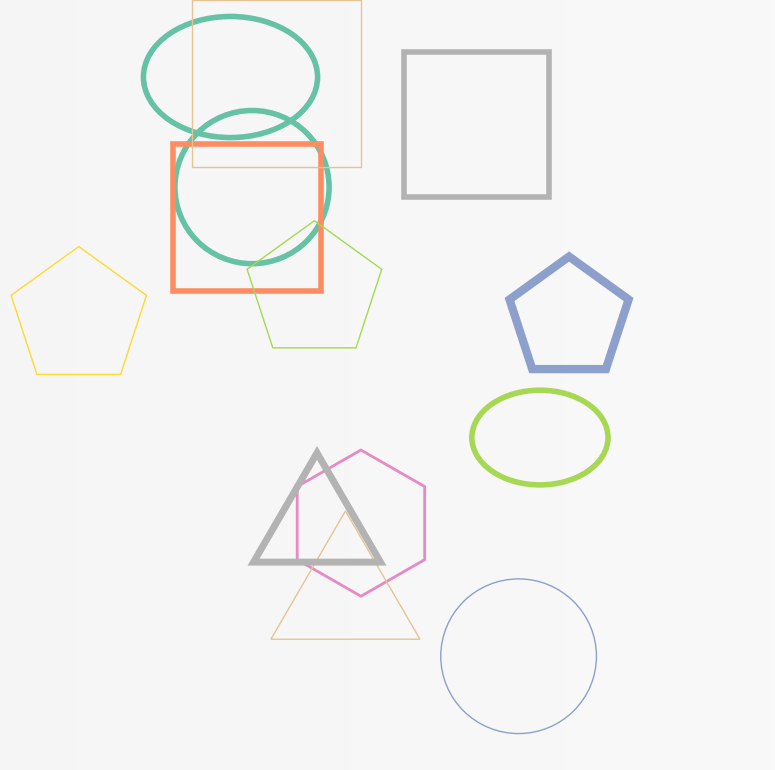[{"shape": "circle", "thickness": 2, "radius": 0.5, "center": [0.325, 0.757]}, {"shape": "oval", "thickness": 2, "radius": 0.56, "center": [0.297, 0.9]}, {"shape": "square", "thickness": 2, "radius": 0.47, "center": [0.319, 0.718]}, {"shape": "circle", "thickness": 0.5, "radius": 0.5, "center": [0.669, 0.148]}, {"shape": "pentagon", "thickness": 3, "radius": 0.4, "center": [0.734, 0.586]}, {"shape": "hexagon", "thickness": 1, "radius": 0.47, "center": [0.466, 0.321]}, {"shape": "pentagon", "thickness": 0.5, "radius": 0.46, "center": [0.406, 0.622]}, {"shape": "oval", "thickness": 2, "radius": 0.44, "center": [0.697, 0.432]}, {"shape": "pentagon", "thickness": 0.5, "radius": 0.46, "center": [0.102, 0.588]}, {"shape": "square", "thickness": 0.5, "radius": 0.54, "center": [0.357, 0.891]}, {"shape": "triangle", "thickness": 0.5, "radius": 0.56, "center": [0.446, 0.225]}, {"shape": "square", "thickness": 2, "radius": 0.47, "center": [0.615, 0.838]}, {"shape": "triangle", "thickness": 2.5, "radius": 0.47, "center": [0.409, 0.317]}]